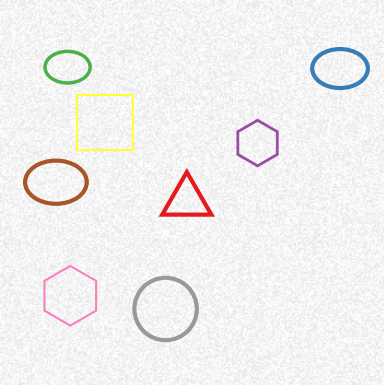[{"shape": "triangle", "thickness": 3, "radius": 0.37, "center": [0.485, 0.479]}, {"shape": "oval", "thickness": 3, "radius": 0.36, "center": [0.883, 0.822]}, {"shape": "oval", "thickness": 2.5, "radius": 0.29, "center": [0.176, 0.825]}, {"shape": "hexagon", "thickness": 2, "radius": 0.3, "center": [0.669, 0.628]}, {"shape": "square", "thickness": 1.5, "radius": 0.36, "center": [0.273, 0.682]}, {"shape": "oval", "thickness": 3, "radius": 0.4, "center": [0.145, 0.527]}, {"shape": "hexagon", "thickness": 1.5, "radius": 0.39, "center": [0.183, 0.232]}, {"shape": "circle", "thickness": 3, "radius": 0.41, "center": [0.43, 0.197]}]